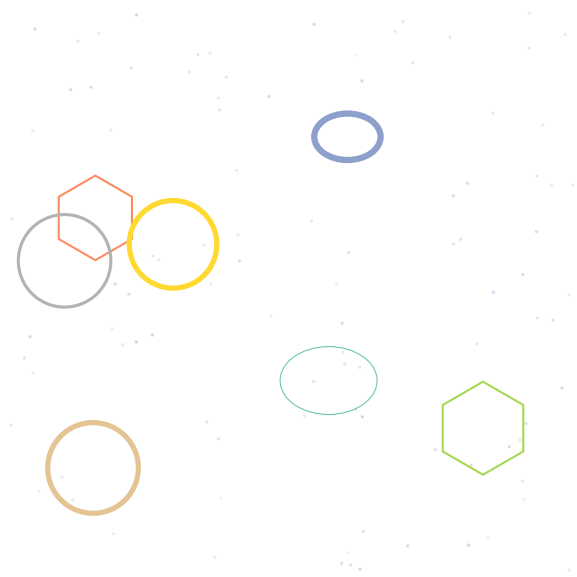[{"shape": "oval", "thickness": 0.5, "radius": 0.42, "center": [0.569, 0.34]}, {"shape": "hexagon", "thickness": 1, "radius": 0.37, "center": [0.165, 0.622]}, {"shape": "oval", "thickness": 3, "radius": 0.29, "center": [0.602, 0.762]}, {"shape": "hexagon", "thickness": 1, "radius": 0.4, "center": [0.836, 0.258]}, {"shape": "circle", "thickness": 2.5, "radius": 0.38, "center": [0.3, 0.576]}, {"shape": "circle", "thickness": 2.5, "radius": 0.39, "center": [0.161, 0.189]}, {"shape": "circle", "thickness": 1.5, "radius": 0.4, "center": [0.112, 0.547]}]